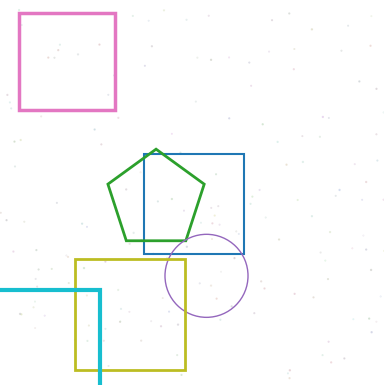[{"shape": "square", "thickness": 1.5, "radius": 0.65, "center": [0.503, 0.471]}, {"shape": "pentagon", "thickness": 2, "radius": 0.66, "center": [0.405, 0.481]}, {"shape": "circle", "thickness": 1, "radius": 0.54, "center": [0.536, 0.284]}, {"shape": "square", "thickness": 2.5, "radius": 0.63, "center": [0.174, 0.84]}, {"shape": "square", "thickness": 2, "radius": 0.72, "center": [0.338, 0.183]}, {"shape": "square", "thickness": 3, "radius": 0.66, "center": [0.128, 0.116]}]